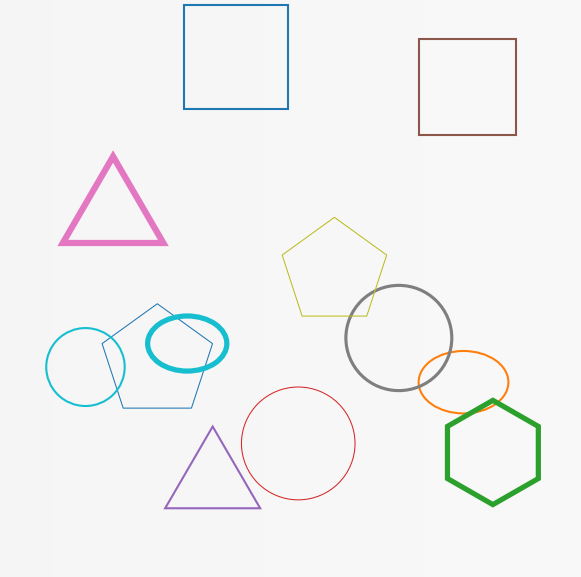[{"shape": "square", "thickness": 1, "radius": 0.45, "center": [0.406, 0.9]}, {"shape": "pentagon", "thickness": 0.5, "radius": 0.5, "center": [0.271, 0.373]}, {"shape": "oval", "thickness": 1, "radius": 0.39, "center": [0.797, 0.337]}, {"shape": "hexagon", "thickness": 2.5, "radius": 0.45, "center": [0.848, 0.216]}, {"shape": "circle", "thickness": 0.5, "radius": 0.49, "center": [0.513, 0.231]}, {"shape": "triangle", "thickness": 1, "radius": 0.47, "center": [0.366, 0.166]}, {"shape": "square", "thickness": 1, "radius": 0.42, "center": [0.804, 0.848]}, {"shape": "triangle", "thickness": 3, "radius": 0.5, "center": [0.195, 0.628]}, {"shape": "circle", "thickness": 1.5, "radius": 0.46, "center": [0.686, 0.414]}, {"shape": "pentagon", "thickness": 0.5, "radius": 0.47, "center": [0.575, 0.528]}, {"shape": "circle", "thickness": 1, "radius": 0.34, "center": [0.147, 0.364]}, {"shape": "oval", "thickness": 2.5, "radius": 0.34, "center": [0.322, 0.404]}]